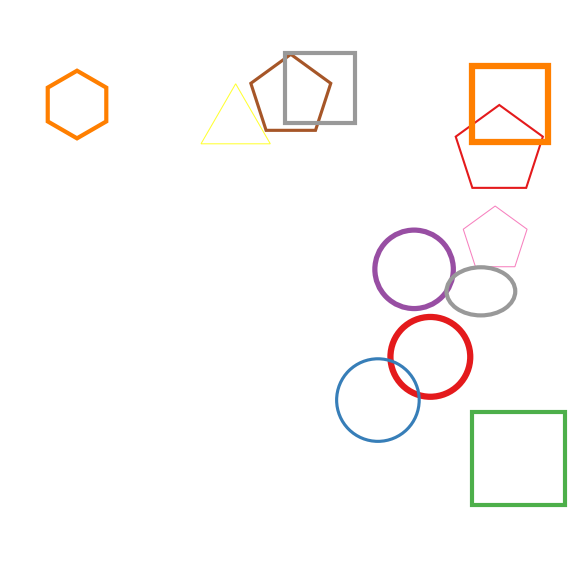[{"shape": "circle", "thickness": 3, "radius": 0.35, "center": [0.745, 0.381]}, {"shape": "pentagon", "thickness": 1, "radius": 0.4, "center": [0.865, 0.738]}, {"shape": "circle", "thickness": 1.5, "radius": 0.36, "center": [0.654, 0.306]}, {"shape": "square", "thickness": 2, "radius": 0.4, "center": [0.898, 0.206]}, {"shape": "circle", "thickness": 2.5, "radius": 0.34, "center": [0.717, 0.533]}, {"shape": "hexagon", "thickness": 2, "radius": 0.29, "center": [0.133, 0.818]}, {"shape": "square", "thickness": 3, "radius": 0.33, "center": [0.883, 0.819]}, {"shape": "triangle", "thickness": 0.5, "radius": 0.35, "center": [0.408, 0.785]}, {"shape": "pentagon", "thickness": 1.5, "radius": 0.36, "center": [0.504, 0.832]}, {"shape": "pentagon", "thickness": 0.5, "radius": 0.29, "center": [0.857, 0.584]}, {"shape": "square", "thickness": 2, "radius": 0.3, "center": [0.554, 0.846]}, {"shape": "oval", "thickness": 2, "radius": 0.3, "center": [0.833, 0.495]}]